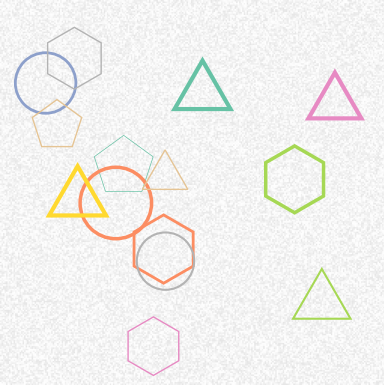[{"shape": "triangle", "thickness": 3, "radius": 0.42, "center": [0.526, 0.759]}, {"shape": "pentagon", "thickness": 0.5, "radius": 0.4, "center": [0.321, 0.568]}, {"shape": "circle", "thickness": 2.5, "radius": 0.46, "center": [0.301, 0.473]}, {"shape": "hexagon", "thickness": 2, "radius": 0.44, "center": [0.425, 0.353]}, {"shape": "circle", "thickness": 2, "radius": 0.39, "center": [0.118, 0.784]}, {"shape": "hexagon", "thickness": 1, "radius": 0.38, "center": [0.398, 0.101]}, {"shape": "triangle", "thickness": 3, "radius": 0.4, "center": [0.87, 0.732]}, {"shape": "hexagon", "thickness": 2.5, "radius": 0.43, "center": [0.765, 0.534]}, {"shape": "triangle", "thickness": 1.5, "radius": 0.43, "center": [0.836, 0.215]}, {"shape": "triangle", "thickness": 3, "radius": 0.43, "center": [0.202, 0.483]}, {"shape": "triangle", "thickness": 1, "radius": 0.34, "center": [0.429, 0.542]}, {"shape": "pentagon", "thickness": 1, "radius": 0.34, "center": [0.148, 0.674]}, {"shape": "hexagon", "thickness": 1, "radius": 0.4, "center": [0.193, 0.849]}, {"shape": "circle", "thickness": 1.5, "radius": 0.37, "center": [0.43, 0.322]}]